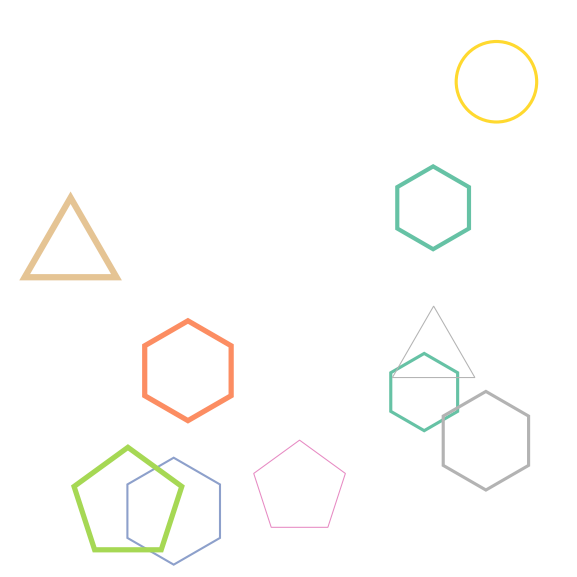[{"shape": "hexagon", "thickness": 2, "radius": 0.36, "center": [0.75, 0.639]}, {"shape": "hexagon", "thickness": 1.5, "radius": 0.33, "center": [0.735, 0.32]}, {"shape": "hexagon", "thickness": 2.5, "radius": 0.43, "center": [0.325, 0.357]}, {"shape": "hexagon", "thickness": 1, "radius": 0.46, "center": [0.301, 0.114]}, {"shape": "pentagon", "thickness": 0.5, "radius": 0.42, "center": [0.519, 0.154]}, {"shape": "pentagon", "thickness": 2.5, "radius": 0.49, "center": [0.222, 0.126]}, {"shape": "circle", "thickness": 1.5, "radius": 0.35, "center": [0.86, 0.858]}, {"shape": "triangle", "thickness": 3, "radius": 0.46, "center": [0.122, 0.565]}, {"shape": "hexagon", "thickness": 1.5, "radius": 0.43, "center": [0.841, 0.236]}, {"shape": "triangle", "thickness": 0.5, "radius": 0.41, "center": [0.751, 0.387]}]